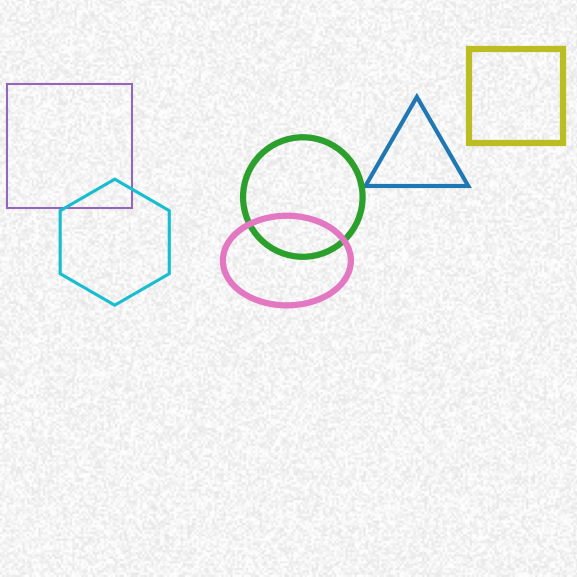[{"shape": "triangle", "thickness": 2, "radius": 0.51, "center": [0.722, 0.728]}, {"shape": "circle", "thickness": 3, "radius": 0.52, "center": [0.524, 0.658]}, {"shape": "square", "thickness": 1, "radius": 0.54, "center": [0.12, 0.746]}, {"shape": "oval", "thickness": 3, "radius": 0.55, "center": [0.497, 0.548]}, {"shape": "square", "thickness": 3, "radius": 0.41, "center": [0.893, 0.833]}, {"shape": "hexagon", "thickness": 1.5, "radius": 0.55, "center": [0.199, 0.58]}]